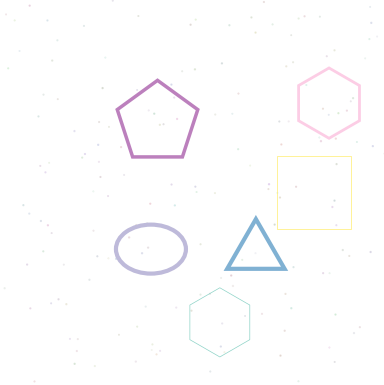[{"shape": "hexagon", "thickness": 0.5, "radius": 0.45, "center": [0.571, 0.163]}, {"shape": "oval", "thickness": 3, "radius": 0.45, "center": [0.392, 0.353]}, {"shape": "triangle", "thickness": 3, "radius": 0.43, "center": [0.665, 0.345]}, {"shape": "hexagon", "thickness": 2, "radius": 0.46, "center": [0.855, 0.732]}, {"shape": "pentagon", "thickness": 2.5, "radius": 0.55, "center": [0.409, 0.681]}, {"shape": "square", "thickness": 0.5, "radius": 0.47, "center": [0.815, 0.501]}]